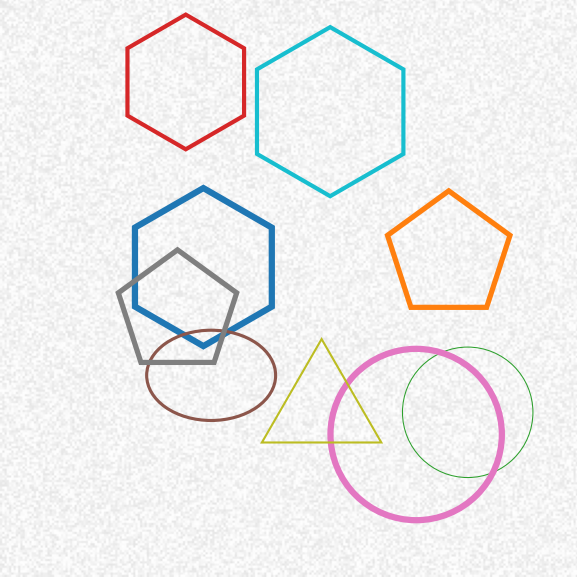[{"shape": "hexagon", "thickness": 3, "radius": 0.68, "center": [0.352, 0.537]}, {"shape": "pentagon", "thickness": 2.5, "radius": 0.56, "center": [0.777, 0.557]}, {"shape": "circle", "thickness": 0.5, "radius": 0.56, "center": [0.81, 0.285]}, {"shape": "hexagon", "thickness": 2, "radius": 0.58, "center": [0.322, 0.857]}, {"shape": "oval", "thickness": 1.5, "radius": 0.56, "center": [0.366, 0.349]}, {"shape": "circle", "thickness": 3, "radius": 0.74, "center": [0.721, 0.247]}, {"shape": "pentagon", "thickness": 2.5, "radius": 0.54, "center": [0.307, 0.459]}, {"shape": "triangle", "thickness": 1, "radius": 0.6, "center": [0.557, 0.293]}, {"shape": "hexagon", "thickness": 2, "radius": 0.73, "center": [0.572, 0.806]}]